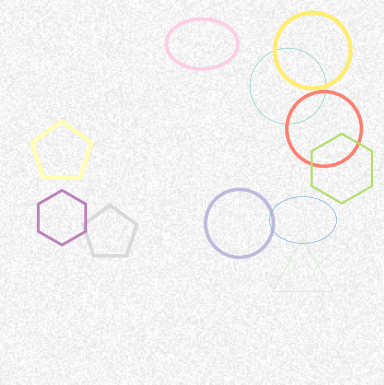[{"shape": "circle", "thickness": 0.5, "radius": 0.49, "center": [0.748, 0.776]}, {"shape": "pentagon", "thickness": 3, "radius": 0.41, "center": [0.16, 0.604]}, {"shape": "circle", "thickness": 2.5, "radius": 0.44, "center": [0.622, 0.42]}, {"shape": "circle", "thickness": 2.5, "radius": 0.48, "center": [0.842, 0.665]}, {"shape": "oval", "thickness": 0.5, "radius": 0.43, "center": [0.787, 0.428]}, {"shape": "hexagon", "thickness": 1.5, "radius": 0.45, "center": [0.888, 0.562]}, {"shape": "oval", "thickness": 2.5, "radius": 0.46, "center": [0.525, 0.886]}, {"shape": "pentagon", "thickness": 2.5, "radius": 0.36, "center": [0.286, 0.394]}, {"shape": "hexagon", "thickness": 2, "radius": 0.36, "center": [0.161, 0.435]}, {"shape": "triangle", "thickness": 0.5, "radius": 0.45, "center": [0.786, 0.288]}, {"shape": "circle", "thickness": 3, "radius": 0.49, "center": [0.812, 0.869]}]